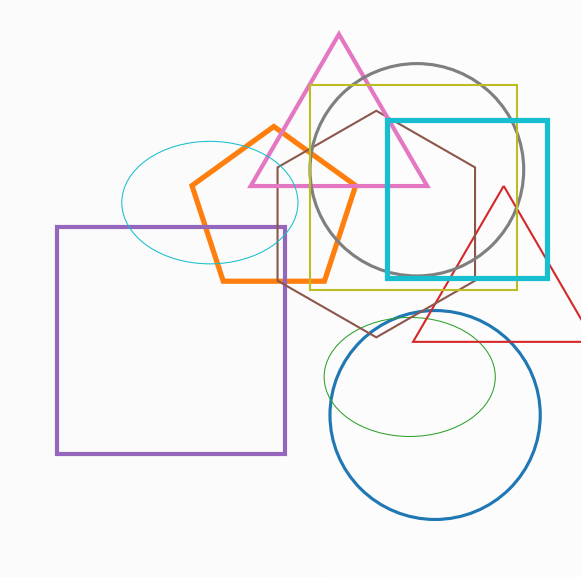[{"shape": "circle", "thickness": 1.5, "radius": 0.9, "center": [0.749, 0.28]}, {"shape": "pentagon", "thickness": 2.5, "radius": 0.74, "center": [0.471, 0.632]}, {"shape": "oval", "thickness": 0.5, "radius": 0.74, "center": [0.705, 0.346]}, {"shape": "triangle", "thickness": 1, "radius": 0.9, "center": [0.867, 0.497]}, {"shape": "square", "thickness": 2, "radius": 0.98, "center": [0.294, 0.41]}, {"shape": "hexagon", "thickness": 1, "radius": 0.98, "center": [0.647, 0.611]}, {"shape": "triangle", "thickness": 2, "radius": 0.88, "center": [0.583, 0.765]}, {"shape": "circle", "thickness": 1.5, "radius": 0.92, "center": [0.717, 0.705]}, {"shape": "square", "thickness": 1, "radius": 0.89, "center": [0.711, 0.674]}, {"shape": "square", "thickness": 2.5, "radius": 0.69, "center": [0.804, 0.655]}, {"shape": "oval", "thickness": 0.5, "radius": 0.76, "center": [0.361, 0.648]}]